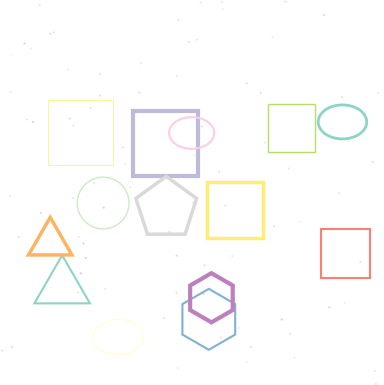[{"shape": "oval", "thickness": 2, "radius": 0.32, "center": [0.89, 0.683]}, {"shape": "triangle", "thickness": 1.5, "radius": 0.42, "center": [0.161, 0.254]}, {"shape": "oval", "thickness": 0.5, "radius": 0.33, "center": [0.306, 0.125]}, {"shape": "square", "thickness": 3, "radius": 0.42, "center": [0.431, 0.627]}, {"shape": "square", "thickness": 1.5, "radius": 0.32, "center": [0.897, 0.342]}, {"shape": "hexagon", "thickness": 1.5, "radius": 0.4, "center": [0.542, 0.171]}, {"shape": "triangle", "thickness": 2.5, "radius": 0.33, "center": [0.13, 0.37]}, {"shape": "square", "thickness": 1, "radius": 0.31, "center": [0.757, 0.668]}, {"shape": "oval", "thickness": 1.5, "radius": 0.29, "center": [0.498, 0.655]}, {"shape": "pentagon", "thickness": 2.5, "radius": 0.42, "center": [0.432, 0.459]}, {"shape": "hexagon", "thickness": 3, "radius": 0.32, "center": [0.549, 0.227]}, {"shape": "circle", "thickness": 1, "radius": 0.34, "center": [0.268, 0.473]}, {"shape": "square", "thickness": 2.5, "radius": 0.36, "center": [0.61, 0.454]}, {"shape": "square", "thickness": 0.5, "radius": 0.42, "center": [0.208, 0.656]}]